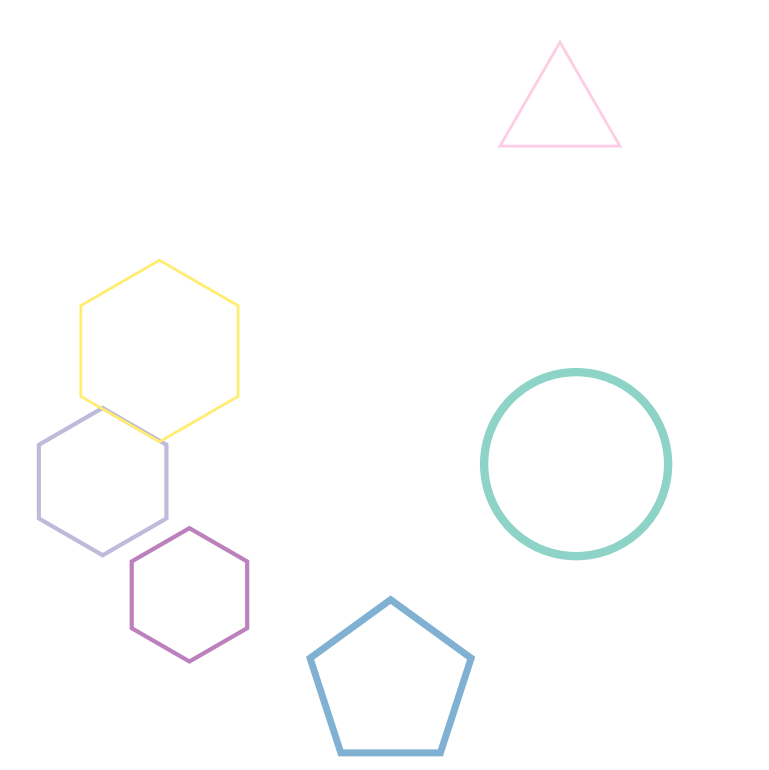[{"shape": "circle", "thickness": 3, "radius": 0.6, "center": [0.748, 0.397]}, {"shape": "hexagon", "thickness": 1.5, "radius": 0.48, "center": [0.133, 0.375]}, {"shape": "pentagon", "thickness": 2.5, "radius": 0.55, "center": [0.507, 0.111]}, {"shape": "triangle", "thickness": 1, "radius": 0.45, "center": [0.727, 0.855]}, {"shape": "hexagon", "thickness": 1.5, "radius": 0.43, "center": [0.246, 0.228]}, {"shape": "hexagon", "thickness": 1, "radius": 0.59, "center": [0.207, 0.544]}]